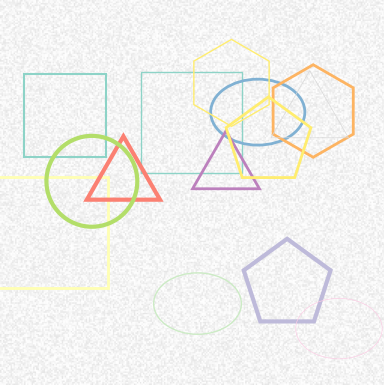[{"shape": "square", "thickness": 1, "radius": 0.66, "center": [0.497, 0.681]}, {"shape": "square", "thickness": 1.5, "radius": 0.54, "center": [0.169, 0.7]}, {"shape": "square", "thickness": 2, "radius": 0.72, "center": [0.137, 0.396]}, {"shape": "pentagon", "thickness": 3, "radius": 0.59, "center": [0.746, 0.261]}, {"shape": "triangle", "thickness": 3, "radius": 0.55, "center": [0.321, 0.536]}, {"shape": "oval", "thickness": 2, "radius": 0.61, "center": [0.67, 0.709]}, {"shape": "hexagon", "thickness": 2, "radius": 0.6, "center": [0.813, 0.712]}, {"shape": "circle", "thickness": 3, "radius": 0.59, "center": [0.239, 0.529]}, {"shape": "oval", "thickness": 0.5, "radius": 0.56, "center": [0.88, 0.147]}, {"shape": "triangle", "thickness": 0.5, "radius": 0.58, "center": [0.804, 0.7]}, {"shape": "triangle", "thickness": 2, "radius": 0.5, "center": [0.587, 0.56]}, {"shape": "oval", "thickness": 1, "radius": 0.57, "center": [0.513, 0.212]}, {"shape": "hexagon", "thickness": 1, "radius": 0.56, "center": [0.601, 0.785]}, {"shape": "pentagon", "thickness": 2, "radius": 0.58, "center": [0.697, 0.633]}]